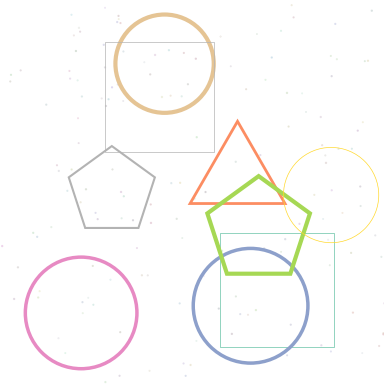[{"shape": "square", "thickness": 0.5, "radius": 0.74, "center": [0.719, 0.247]}, {"shape": "triangle", "thickness": 2, "radius": 0.71, "center": [0.617, 0.543]}, {"shape": "circle", "thickness": 2.5, "radius": 0.74, "center": [0.651, 0.206]}, {"shape": "circle", "thickness": 2.5, "radius": 0.72, "center": [0.211, 0.187]}, {"shape": "pentagon", "thickness": 3, "radius": 0.7, "center": [0.672, 0.402]}, {"shape": "circle", "thickness": 0.5, "radius": 0.62, "center": [0.86, 0.493]}, {"shape": "circle", "thickness": 3, "radius": 0.64, "center": [0.427, 0.835]}, {"shape": "pentagon", "thickness": 1.5, "radius": 0.59, "center": [0.29, 0.503]}, {"shape": "square", "thickness": 0.5, "radius": 0.71, "center": [0.414, 0.747]}]